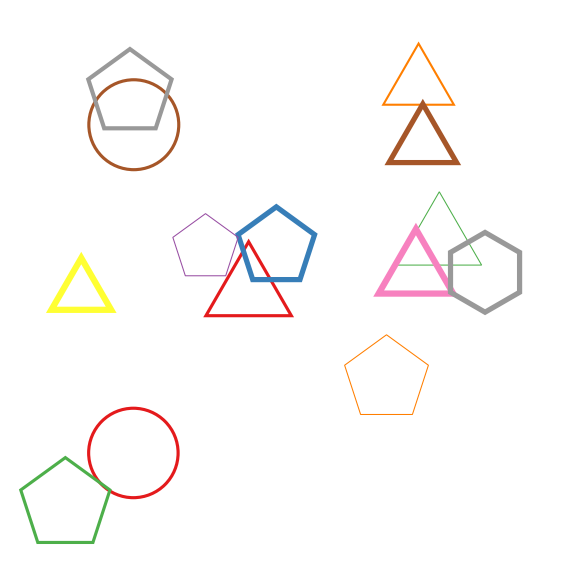[{"shape": "circle", "thickness": 1.5, "radius": 0.39, "center": [0.231, 0.215]}, {"shape": "triangle", "thickness": 1.5, "radius": 0.43, "center": [0.431, 0.495]}, {"shape": "pentagon", "thickness": 2.5, "radius": 0.35, "center": [0.479, 0.571]}, {"shape": "pentagon", "thickness": 1.5, "radius": 0.41, "center": [0.113, 0.126]}, {"shape": "triangle", "thickness": 0.5, "radius": 0.42, "center": [0.761, 0.582]}, {"shape": "pentagon", "thickness": 0.5, "radius": 0.3, "center": [0.356, 0.57]}, {"shape": "pentagon", "thickness": 0.5, "radius": 0.38, "center": [0.669, 0.343]}, {"shape": "triangle", "thickness": 1, "radius": 0.35, "center": [0.725, 0.853]}, {"shape": "triangle", "thickness": 3, "radius": 0.3, "center": [0.141, 0.493]}, {"shape": "triangle", "thickness": 2.5, "radius": 0.34, "center": [0.732, 0.751]}, {"shape": "circle", "thickness": 1.5, "radius": 0.39, "center": [0.232, 0.783]}, {"shape": "triangle", "thickness": 3, "radius": 0.37, "center": [0.72, 0.528]}, {"shape": "pentagon", "thickness": 2, "radius": 0.38, "center": [0.225, 0.838]}, {"shape": "hexagon", "thickness": 2.5, "radius": 0.35, "center": [0.84, 0.528]}]